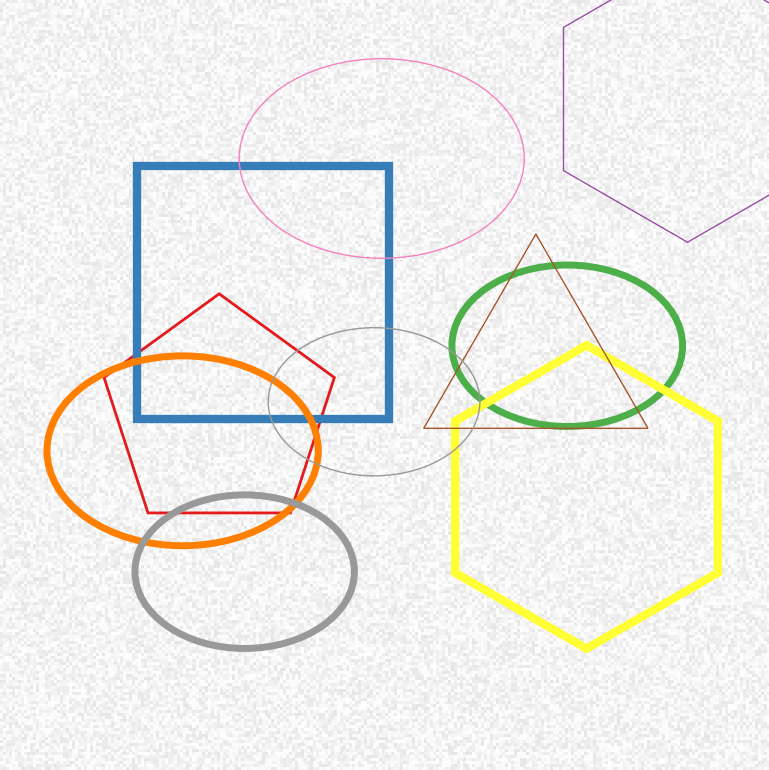[{"shape": "pentagon", "thickness": 1, "radius": 0.79, "center": [0.285, 0.461]}, {"shape": "square", "thickness": 3, "radius": 0.82, "center": [0.342, 0.62]}, {"shape": "oval", "thickness": 2.5, "radius": 0.75, "center": [0.737, 0.551]}, {"shape": "hexagon", "thickness": 0.5, "radius": 0.93, "center": [0.893, 0.871]}, {"shape": "oval", "thickness": 2.5, "radius": 0.88, "center": [0.237, 0.415]}, {"shape": "hexagon", "thickness": 3, "radius": 0.99, "center": [0.762, 0.355]}, {"shape": "triangle", "thickness": 0.5, "radius": 0.84, "center": [0.696, 0.528]}, {"shape": "oval", "thickness": 0.5, "radius": 0.93, "center": [0.496, 0.794]}, {"shape": "oval", "thickness": 2.5, "radius": 0.71, "center": [0.318, 0.258]}, {"shape": "oval", "thickness": 0.5, "radius": 0.69, "center": [0.486, 0.478]}]